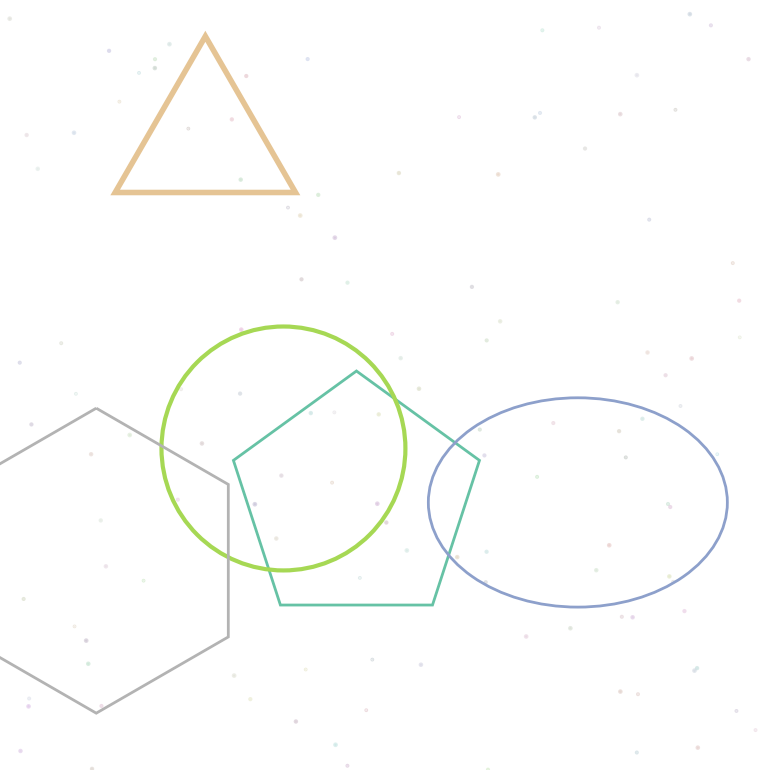[{"shape": "pentagon", "thickness": 1, "radius": 0.84, "center": [0.463, 0.35]}, {"shape": "oval", "thickness": 1, "radius": 0.97, "center": [0.75, 0.347]}, {"shape": "circle", "thickness": 1.5, "radius": 0.79, "center": [0.368, 0.418]}, {"shape": "triangle", "thickness": 2, "radius": 0.68, "center": [0.267, 0.818]}, {"shape": "hexagon", "thickness": 1, "radius": 0.99, "center": [0.125, 0.272]}]